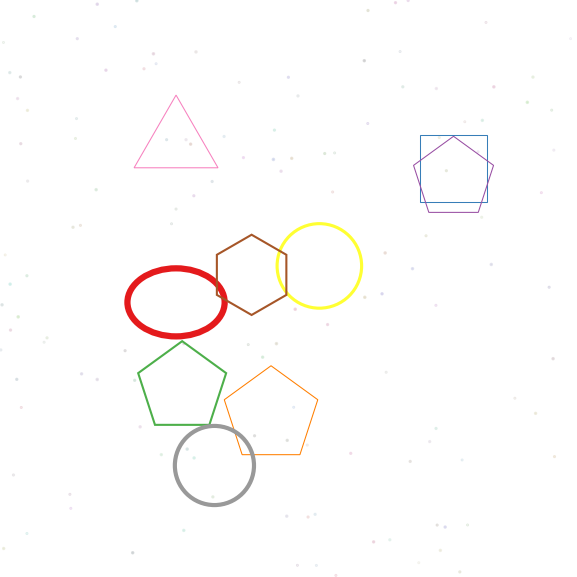[{"shape": "oval", "thickness": 3, "radius": 0.42, "center": [0.305, 0.476]}, {"shape": "square", "thickness": 0.5, "radius": 0.29, "center": [0.785, 0.708]}, {"shape": "pentagon", "thickness": 1, "radius": 0.4, "center": [0.315, 0.328]}, {"shape": "pentagon", "thickness": 0.5, "radius": 0.36, "center": [0.785, 0.69]}, {"shape": "pentagon", "thickness": 0.5, "radius": 0.43, "center": [0.469, 0.281]}, {"shape": "circle", "thickness": 1.5, "radius": 0.37, "center": [0.553, 0.539]}, {"shape": "hexagon", "thickness": 1, "radius": 0.35, "center": [0.436, 0.523]}, {"shape": "triangle", "thickness": 0.5, "radius": 0.42, "center": [0.305, 0.751]}, {"shape": "circle", "thickness": 2, "radius": 0.34, "center": [0.371, 0.193]}]